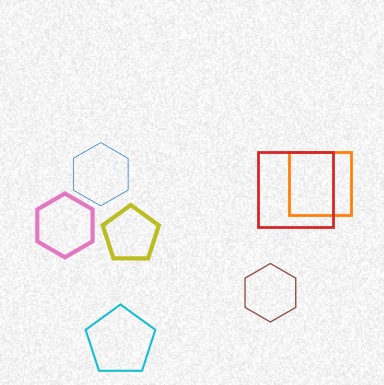[{"shape": "hexagon", "thickness": 0.5, "radius": 0.41, "center": [0.262, 0.547]}, {"shape": "square", "thickness": 2, "radius": 0.41, "center": [0.832, 0.523]}, {"shape": "square", "thickness": 2, "radius": 0.49, "center": [0.768, 0.508]}, {"shape": "hexagon", "thickness": 1, "radius": 0.38, "center": [0.702, 0.24]}, {"shape": "hexagon", "thickness": 3, "radius": 0.41, "center": [0.169, 0.415]}, {"shape": "pentagon", "thickness": 3, "radius": 0.38, "center": [0.34, 0.391]}, {"shape": "pentagon", "thickness": 1.5, "radius": 0.48, "center": [0.313, 0.114]}]